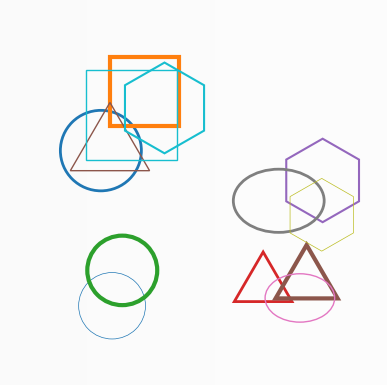[{"shape": "circle", "thickness": 0.5, "radius": 0.43, "center": [0.289, 0.206]}, {"shape": "circle", "thickness": 2, "radius": 0.52, "center": [0.26, 0.609]}, {"shape": "square", "thickness": 3, "radius": 0.45, "center": [0.373, 0.763]}, {"shape": "circle", "thickness": 3, "radius": 0.45, "center": [0.316, 0.298]}, {"shape": "triangle", "thickness": 2, "radius": 0.43, "center": [0.679, 0.26]}, {"shape": "hexagon", "thickness": 1.5, "radius": 0.54, "center": [0.833, 0.531]}, {"shape": "triangle", "thickness": 1, "radius": 0.59, "center": [0.284, 0.616]}, {"shape": "triangle", "thickness": 3, "radius": 0.46, "center": [0.791, 0.271]}, {"shape": "oval", "thickness": 1, "radius": 0.45, "center": [0.774, 0.226]}, {"shape": "oval", "thickness": 2, "radius": 0.59, "center": [0.719, 0.478]}, {"shape": "hexagon", "thickness": 0.5, "radius": 0.47, "center": [0.83, 0.442]}, {"shape": "square", "thickness": 1, "radius": 0.59, "center": [0.34, 0.701]}, {"shape": "hexagon", "thickness": 1.5, "radius": 0.59, "center": [0.425, 0.72]}]